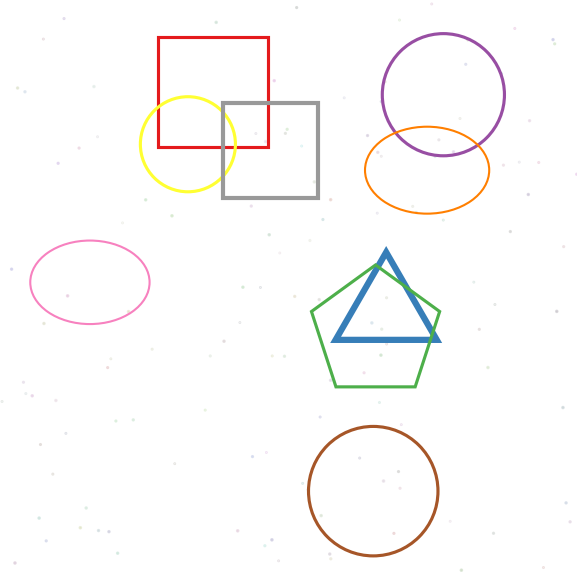[{"shape": "square", "thickness": 1.5, "radius": 0.48, "center": [0.369, 0.84]}, {"shape": "triangle", "thickness": 3, "radius": 0.51, "center": [0.669, 0.461]}, {"shape": "pentagon", "thickness": 1.5, "radius": 0.58, "center": [0.65, 0.424]}, {"shape": "circle", "thickness": 1.5, "radius": 0.53, "center": [0.768, 0.835]}, {"shape": "oval", "thickness": 1, "radius": 0.54, "center": [0.74, 0.704]}, {"shape": "circle", "thickness": 1.5, "radius": 0.41, "center": [0.325, 0.749]}, {"shape": "circle", "thickness": 1.5, "radius": 0.56, "center": [0.646, 0.149]}, {"shape": "oval", "thickness": 1, "radius": 0.52, "center": [0.156, 0.51]}, {"shape": "square", "thickness": 2, "radius": 0.41, "center": [0.468, 0.739]}]